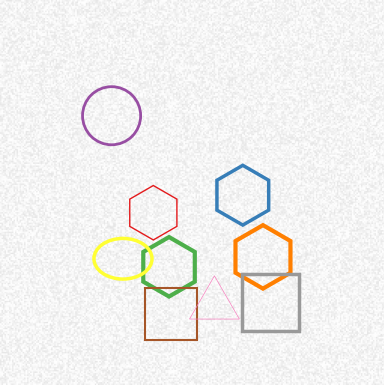[{"shape": "hexagon", "thickness": 1, "radius": 0.35, "center": [0.398, 0.447]}, {"shape": "hexagon", "thickness": 2.5, "radius": 0.39, "center": [0.631, 0.493]}, {"shape": "hexagon", "thickness": 3, "radius": 0.39, "center": [0.439, 0.307]}, {"shape": "circle", "thickness": 2, "radius": 0.38, "center": [0.29, 0.699]}, {"shape": "hexagon", "thickness": 3, "radius": 0.41, "center": [0.683, 0.333]}, {"shape": "oval", "thickness": 2.5, "radius": 0.38, "center": [0.319, 0.328]}, {"shape": "square", "thickness": 1.5, "radius": 0.34, "center": [0.445, 0.183]}, {"shape": "triangle", "thickness": 0.5, "radius": 0.37, "center": [0.557, 0.209]}, {"shape": "square", "thickness": 2.5, "radius": 0.37, "center": [0.702, 0.214]}]